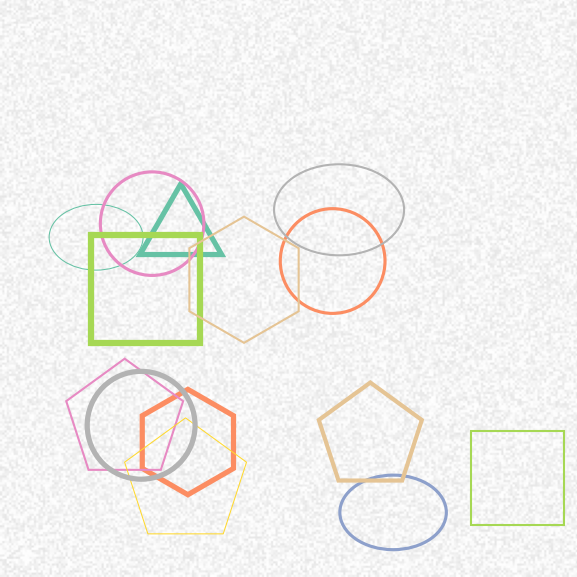[{"shape": "oval", "thickness": 0.5, "radius": 0.41, "center": [0.166, 0.588]}, {"shape": "triangle", "thickness": 2.5, "radius": 0.41, "center": [0.313, 0.599]}, {"shape": "hexagon", "thickness": 2.5, "radius": 0.46, "center": [0.325, 0.234]}, {"shape": "circle", "thickness": 1.5, "radius": 0.45, "center": [0.576, 0.547]}, {"shape": "oval", "thickness": 1.5, "radius": 0.46, "center": [0.681, 0.112]}, {"shape": "circle", "thickness": 1.5, "radius": 0.45, "center": [0.263, 0.612]}, {"shape": "pentagon", "thickness": 1, "radius": 0.53, "center": [0.216, 0.272]}, {"shape": "square", "thickness": 1, "radius": 0.41, "center": [0.896, 0.171]}, {"shape": "square", "thickness": 3, "radius": 0.47, "center": [0.252, 0.499]}, {"shape": "pentagon", "thickness": 0.5, "radius": 0.55, "center": [0.321, 0.165]}, {"shape": "hexagon", "thickness": 1, "radius": 0.55, "center": [0.423, 0.515]}, {"shape": "pentagon", "thickness": 2, "radius": 0.47, "center": [0.641, 0.243]}, {"shape": "circle", "thickness": 2.5, "radius": 0.47, "center": [0.244, 0.263]}, {"shape": "oval", "thickness": 1, "radius": 0.56, "center": [0.587, 0.636]}]